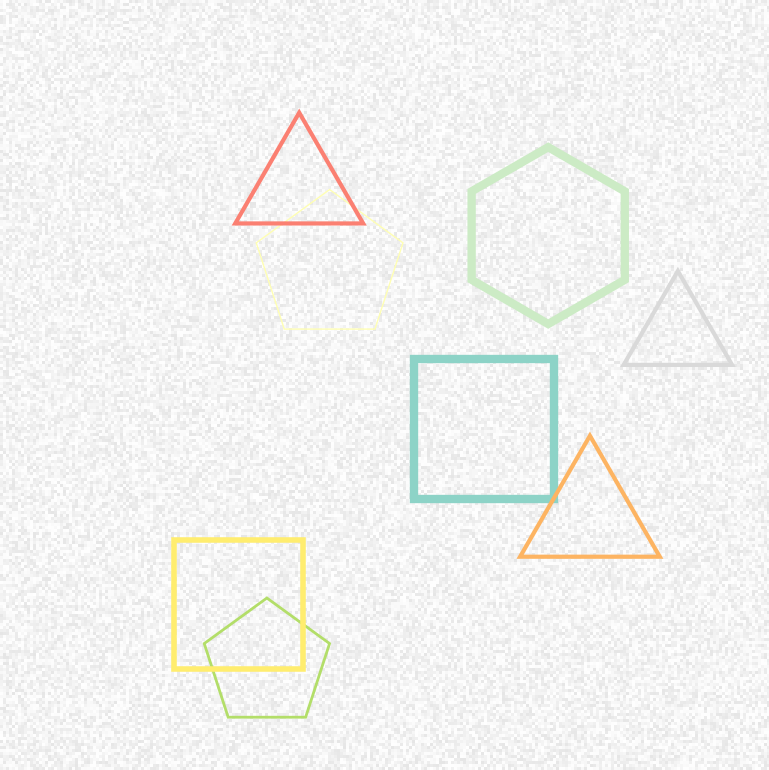[{"shape": "square", "thickness": 3, "radius": 0.45, "center": [0.628, 0.443]}, {"shape": "pentagon", "thickness": 0.5, "radius": 0.5, "center": [0.428, 0.654]}, {"shape": "triangle", "thickness": 1.5, "radius": 0.48, "center": [0.389, 0.758]}, {"shape": "triangle", "thickness": 1.5, "radius": 0.52, "center": [0.766, 0.329]}, {"shape": "pentagon", "thickness": 1, "radius": 0.43, "center": [0.347, 0.138]}, {"shape": "triangle", "thickness": 1.5, "radius": 0.41, "center": [0.88, 0.567]}, {"shape": "hexagon", "thickness": 3, "radius": 0.57, "center": [0.712, 0.694]}, {"shape": "square", "thickness": 2, "radius": 0.42, "center": [0.31, 0.215]}]